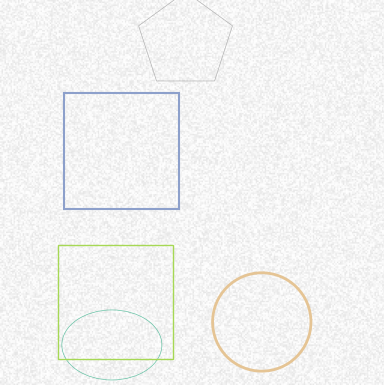[{"shape": "oval", "thickness": 0.5, "radius": 0.65, "center": [0.291, 0.104]}, {"shape": "square", "thickness": 1.5, "radius": 0.75, "center": [0.315, 0.608]}, {"shape": "square", "thickness": 1, "radius": 0.74, "center": [0.3, 0.216]}, {"shape": "circle", "thickness": 2, "radius": 0.64, "center": [0.68, 0.164]}, {"shape": "pentagon", "thickness": 0.5, "radius": 0.64, "center": [0.482, 0.893]}]